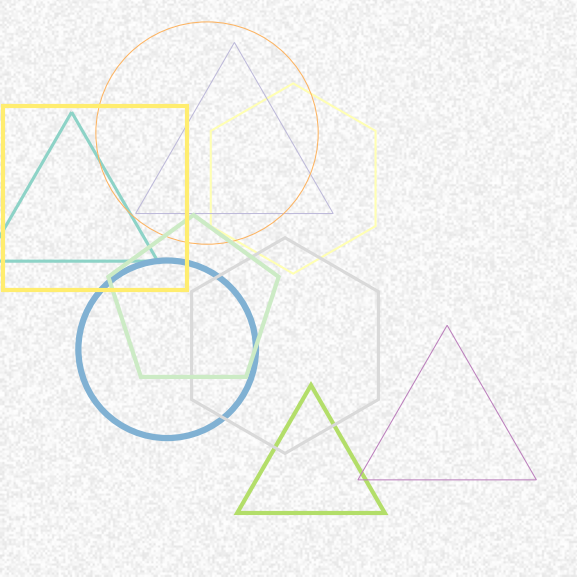[{"shape": "triangle", "thickness": 1.5, "radius": 0.86, "center": [0.124, 0.633]}, {"shape": "hexagon", "thickness": 1, "radius": 0.82, "center": [0.508, 0.69]}, {"shape": "triangle", "thickness": 0.5, "radius": 0.99, "center": [0.406, 0.728]}, {"shape": "circle", "thickness": 3, "radius": 0.77, "center": [0.289, 0.394]}, {"shape": "circle", "thickness": 0.5, "radius": 0.96, "center": [0.358, 0.769]}, {"shape": "triangle", "thickness": 2, "radius": 0.74, "center": [0.539, 0.185]}, {"shape": "hexagon", "thickness": 1.5, "radius": 0.93, "center": [0.494, 0.401]}, {"shape": "triangle", "thickness": 0.5, "radius": 0.89, "center": [0.774, 0.257]}, {"shape": "pentagon", "thickness": 2, "radius": 0.78, "center": [0.335, 0.472]}, {"shape": "square", "thickness": 2, "radius": 0.8, "center": [0.165, 0.656]}]